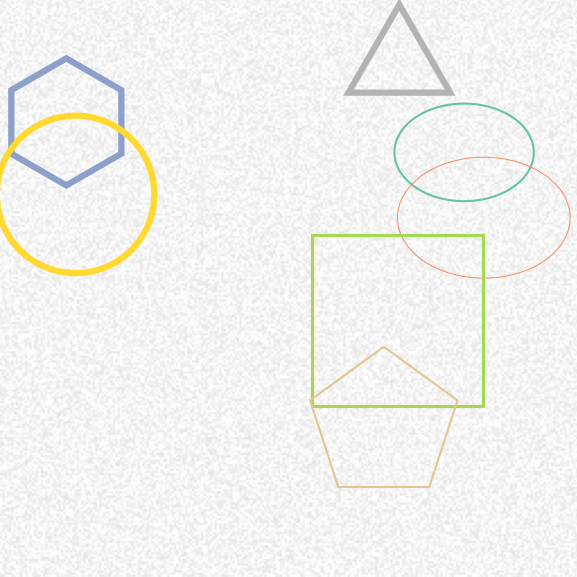[{"shape": "oval", "thickness": 1, "radius": 0.6, "center": [0.804, 0.735]}, {"shape": "oval", "thickness": 0.5, "radius": 0.75, "center": [0.838, 0.622]}, {"shape": "hexagon", "thickness": 3, "radius": 0.55, "center": [0.115, 0.788]}, {"shape": "square", "thickness": 1.5, "radius": 0.74, "center": [0.689, 0.443]}, {"shape": "circle", "thickness": 3, "radius": 0.68, "center": [0.131, 0.662]}, {"shape": "pentagon", "thickness": 1, "radius": 0.67, "center": [0.665, 0.264]}, {"shape": "triangle", "thickness": 3, "radius": 0.51, "center": [0.692, 0.89]}]